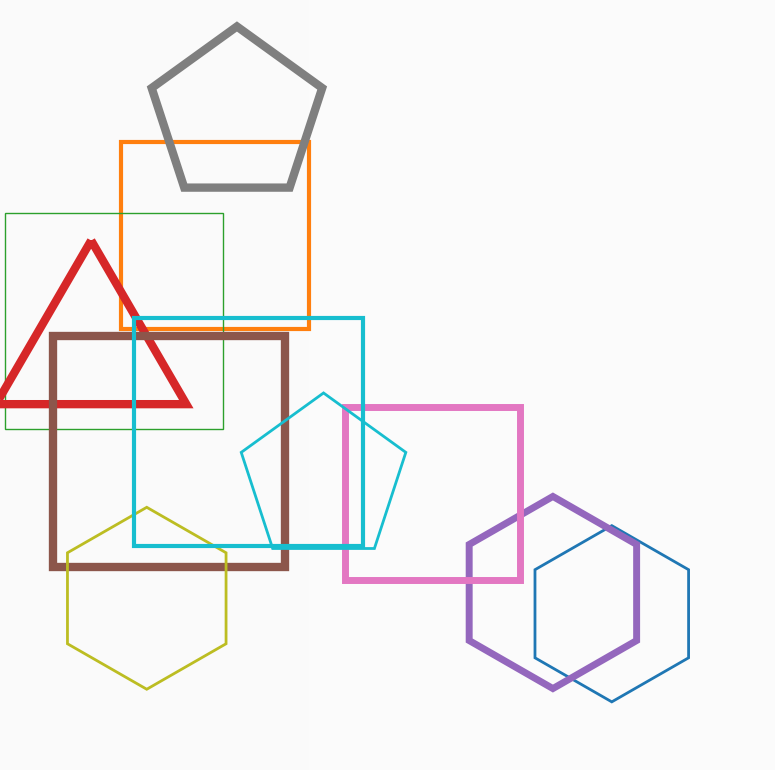[{"shape": "hexagon", "thickness": 1, "radius": 0.57, "center": [0.789, 0.203]}, {"shape": "square", "thickness": 1.5, "radius": 0.61, "center": [0.277, 0.694]}, {"shape": "square", "thickness": 0.5, "radius": 0.7, "center": [0.147, 0.583]}, {"shape": "triangle", "thickness": 3, "radius": 0.71, "center": [0.118, 0.546]}, {"shape": "hexagon", "thickness": 2.5, "radius": 0.62, "center": [0.713, 0.231]}, {"shape": "square", "thickness": 3, "radius": 0.75, "center": [0.218, 0.413]}, {"shape": "square", "thickness": 2.5, "radius": 0.56, "center": [0.558, 0.36]}, {"shape": "pentagon", "thickness": 3, "radius": 0.58, "center": [0.306, 0.85]}, {"shape": "hexagon", "thickness": 1, "radius": 0.59, "center": [0.189, 0.223]}, {"shape": "square", "thickness": 1.5, "radius": 0.74, "center": [0.321, 0.438]}, {"shape": "pentagon", "thickness": 1, "radius": 0.56, "center": [0.417, 0.378]}]